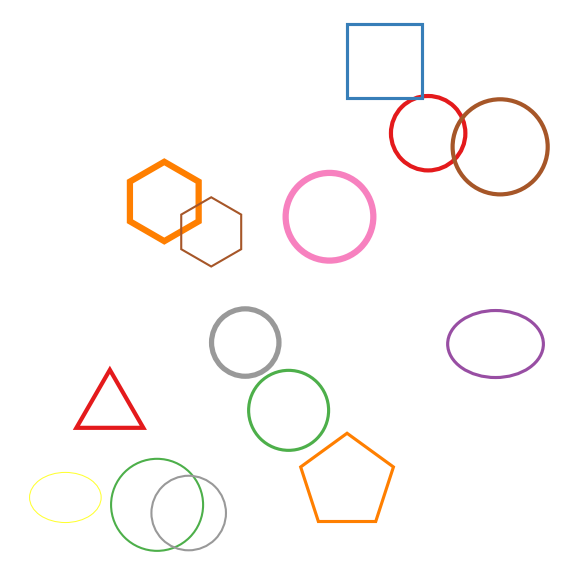[{"shape": "triangle", "thickness": 2, "radius": 0.33, "center": [0.19, 0.292]}, {"shape": "circle", "thickness": 2, "radius": 0.32, "center": [0.741, 0.768]}, {"shape": "square", "thickness": 1.5, "radius": 0.32, "center": [0.666, 0.894]}, {"shape": "circle", "thickness": 1.5, "radius": 0.35, "center": [0.5, 0.289]}, {"shape": "circle", "thickness": 1, "radius": 0.4, "center": [0.272, 0.125]}, {"shape": "oval", "thickness": 1.5, "radius": 0.41, "center": [0.858, 0.403]}, {"shape": "pentagon", "thickness": 1.5, "radius": 0.42, "center": [0.601, 0.164]}, {"shape": "hexagon", "thickness": 3, "radius": 0.34, "center": [0.284, 0.65]}, {"shape": "oval", "thickness": 0.5, "radius": 0.31, "center": [0.113, 0.138]}, {"shape": "hexagon", "thickness": 1, "radius": 0.3, "center": [0.366, 0.598]}, {"shape": "circle", "thickness": 2, "radius": 0.41, "center": [0.866, 0.745]}, {"shape": "circle", "thickness": 3, "radius": 0.38, "center": [0.571, 0.624]}, {"shape": "circle", "thickness": 2.5, "radius": 0.29, "center": [0.425, 0.406]}, {"shape": "circle", "thickness": 1, "radius": 0.32, "center": [0.327, 0.111]}]